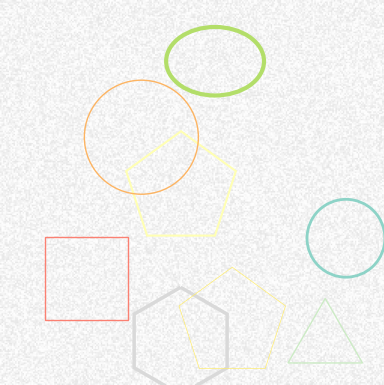[{"shape": "circle", "thickness": 2, "radius": 0.51, "center": [0.899, 0.381]}, {"shape": "pentagon", "thickness": 1.5, "radius": 0.75, "center": [0.47, 0.509]}, {"shape": "square", "thickness": 1, "radius": 0.54, "center": [0.225, 0.276]}, {"shape": "circle", "thickness": 1, "radius": 0.74, "center": [0.367, 0.644]}, {"shape": "oval", "thickness": 3, "radius": 0.64, "center": [0.559, 0.841]}, {"shape": "hexagon", "thickness": 2.5, "radius": 0.7, "center": [0.469, 0.114]}, {"shape": "triangle", "thickness": 1, "radius": 0.56, "center": [0.845, 0.113]}, {"shape": "pentagon", "thickness": 0.5, "radius": 0.73, "center": [0.603, 0.16]}]